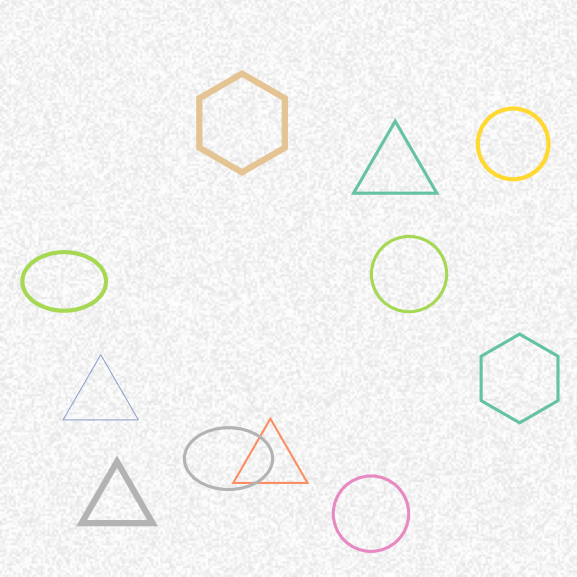[{"shape": "triangle", "thickness": 1.5, "radius": 0.42, "center": [0.684, 0.706]}, {"shape": "hexagon", "thickness": 1.5, "radius": 0.38, "center": [0.9, 0.344]}, {"shape": "triangle", "thickness": 1, "radius": 0.37, "center": [0.468, 0.2]}, {"shape": "triangle", "thickness": 0.5, "radius": 0.38, "center": [0.174, 0.31]}, {"shape": "circle", "thickness": 1.5, "radius": 0.33, "center": [0.642, 0.11]}, {"shape": "circle", "thickness": 1.5, "radius": 0.33, "center": [0.708, 0.525]}, {"shape": "oval", "thickness": 2, "radius": 0.36, "center": [0.111, 0.512]}, {"shape": "circle", "thickness": 2, "radius": 0.31, "center": [0.889, 0.75]}, {"shape": "hexagon", "thickness": 3, "radius": 0.43, "center": [0.419, 0.786]}, {"shape": "oval", "thickness": 1.5, "radius": 0.38, "center": [0.396, 0.205]}, {"shape": "triangle", "thickness": 3, "radius": 0.35, "center": [0.203, 0.129]}]